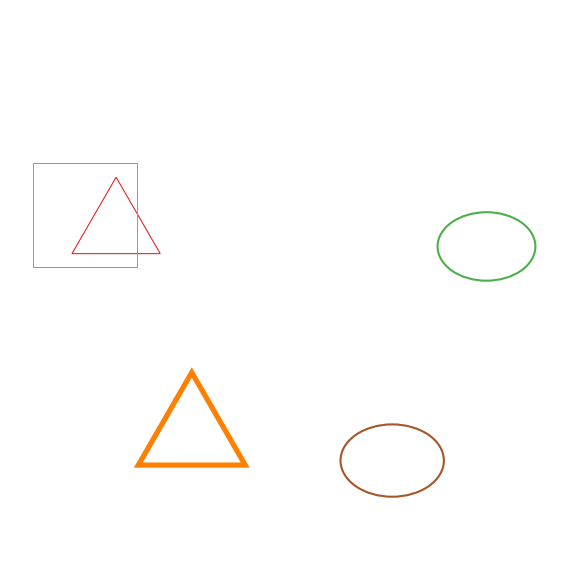[{"shape": "triangle", "thickness": 0.5, "radius": 0.44, "center": [0.201, 0.604]}, {"shape": "oval", "thickness": 1, "radius": 0.42, "center": [0.842, 0.572]}, {"shape": "triangle", "thickness": 2.5, "radius": 0.53, "center": [0.332, 0.247]}, {"shape": "oval", "thickness": 1, "radius": 0.45, "center": [0.679, 0.202]}, {"shape": "square", "thickness": 0.5, "radius": 0.45, "center": [0.147, 0.626]}]